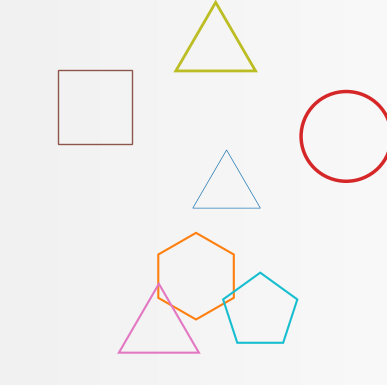[{"shape": "triangle", "thickness": 0.5, "radius": 0.5, "center": [0.585, 0.51]}, {"shape": "hexagon", "thickness": 1.5, "radius": 0.56, "center": [0.506, 0.283]}, {"shape": "circle", "thickness": 2.5, "radius": 0.58, "center": [0.894, 0.646]}, {"shape": "square", "thickness": 1, "radius": 0.48, "center": [0.245, 0.722]}, {"shape": "triangle", "thickness": 1.5, "radius": 0.6, "center": [0.41, 0.144]}, {"shape": "triangle", "thickness": 2, "radius": 0.59, "center": [0.557, 0.875]}, {"shape": "pentagon", "thickness": 1.5, "radius": 0.5, "center": [0.672, 0.191]}]